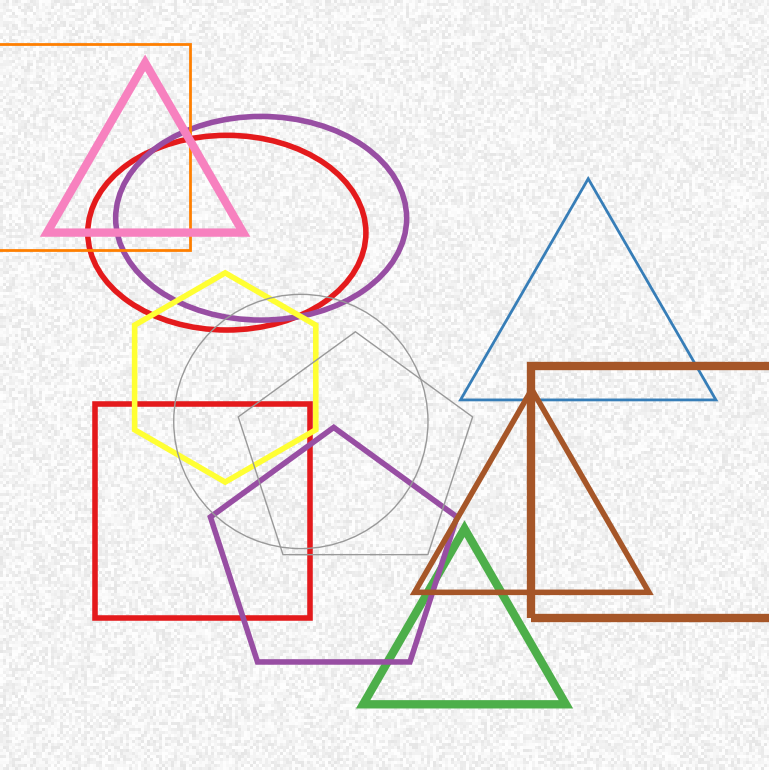[{"shape": "square", "thickness": 2, "radius": 0.7, "center": [0.263, 0.336]}, {"shape": "oval", "thickness": 2, "radius": 0.9, "center": [0.295, 0.698]}, {"shape": "triangle", "thickness": 1, "radius": 0.96, "center": [0.764, 0.576]}, {"shape": "triangle", "thickness": 3, "radius": 0.76, "center": [0.603, 0.161]}, {"shape": "oval", "thickness": 2, "radius": 0.94, "center": [0.339, 0.717]}, {"shape": "pentagon", "thickness": 2, "radius": 0.84, "center": [0.433, 0.277]}, {"shape": "square", "thickness": 1, "radius": 0.67, "center": [0.113, 0.809]}, {"shape": "hexagon", "thickness": 2, "radius": 0.68, "center": [0.292, 0.51]}, {"shape": "square", "thickness": 3, "radius": 0.82, "center": [0.853, 0.362]}, {"shape": "triangle", "thickness": 2, "radius": 0.88, "center": [0.691, 0.319]}, {"shape": "triangle", "thickness": 3, "radius": 0.74, "center": [0.188, 0.771]}, {"shape": "circle", "thickness": 0.5, "radius": 0.83, "center": [0.391, 0.453]}, {"shape": "pentagon", "thickness": 0.5, "radius": 0.8, "center": [0.462, 0.409]}]